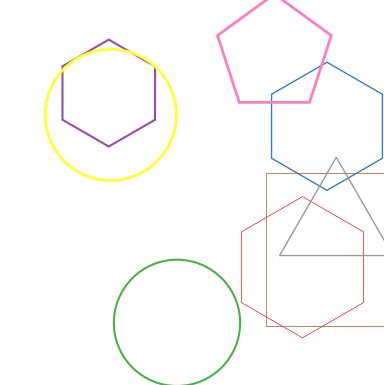[{"shape": "hexagon", "thickness": 0.5, "radius": 0.92, "center": [0.786, 0.306]}, {"shape": "hexagon", "thickness": 1, "radius": 0.83, "center": [0.849, 0.672]}, {"shape": "circle", "thickness": 1.5, "radius": 0.82, "center": [0.46, 0.161]}, {"shape": "hexagon", "thickness": 1.5, "radius": 0.69, "center": [0.283, 0.758]}, {"shape": "circle", "thickness": 2, "radius": 0.85, "center": [0.288, 0.702]}, {"shape": "square", "thickness": 0.5, "radius": 0.99, "center": [0.888, 0.352]}, {"shape": "pentagon", "thickness": 2, "radius": 0.78, "center": [0.713, 0.86]}, {"shape": "triangle", "thickness": 1, "radius": 0.85, "center": [0.873, 0.421]}]